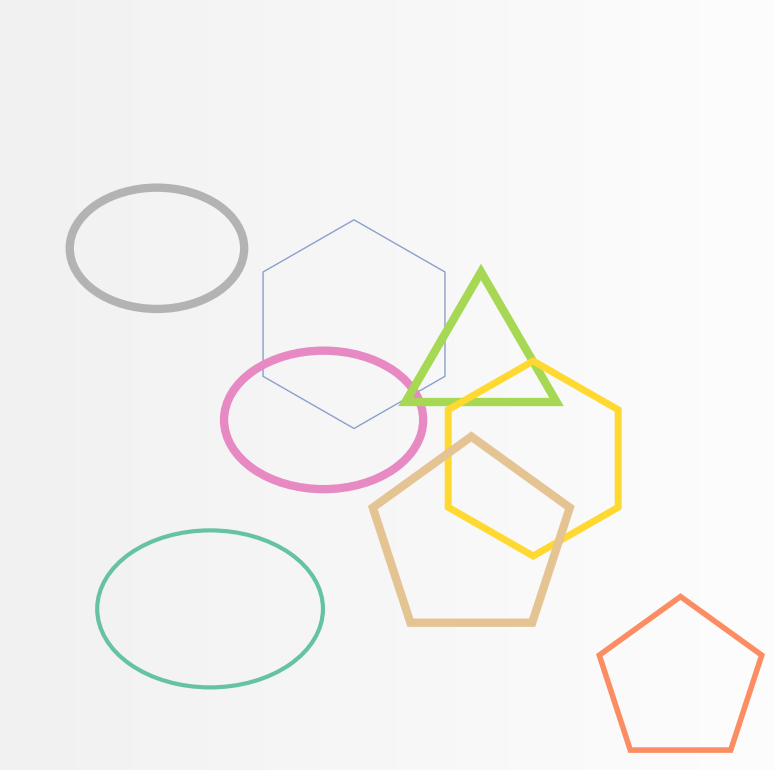[{"shape": "oval", "thickness": 1.5, "radius": 0.73, "center": [0.271, 0.209]}, {"shape": "pentagon", "thickness": 2, "radius": 0.55, "center": [0.878, 0.115]}, {"shape": "hexagon", "thickness": 0.5, "radius": 0.68, "center": [0.457, 0.579]}, {"shape": "oval", "thickness": 3, "radius": 0.64, "center": [0.418, 0.455]}, {"shape": "triangle", "thickness": 3, "radius": 0.56, "center": [0.621, 0.534]}, {"shape": "hexagon", "thickness": 2.5, "radius": 0.63, "center": [0.688, 0.405]}, {"shape": "pentagon", "thickness": 3, "radius": 0.67, "center": [0.608, 0.299]}, {"shape": "oval", "thickness": 3, "radius": 0.56, "center": [0.203, 0.678]}]